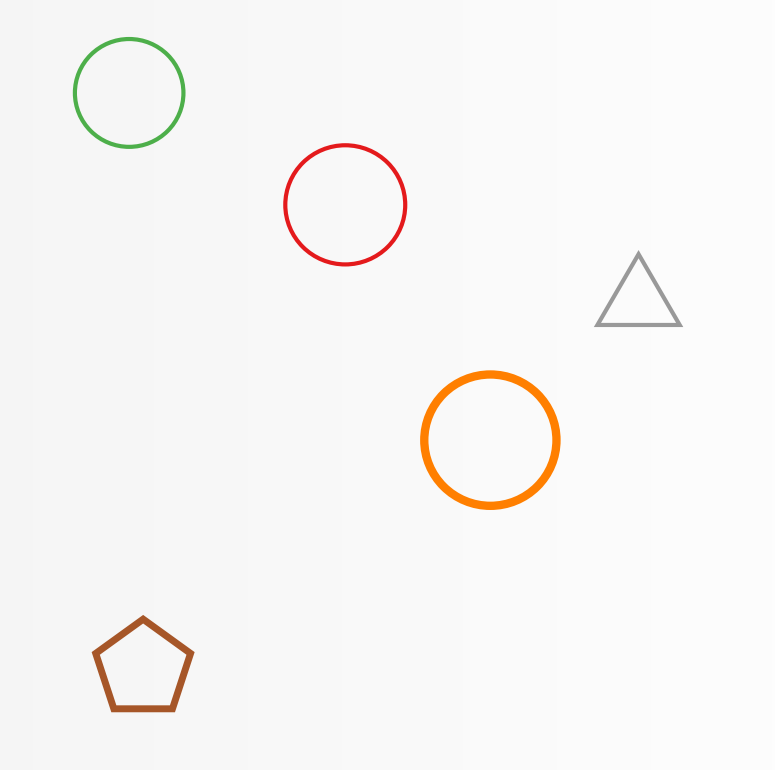[{"shape": "circle", "thickness": 1.5, "radius": 0.39, "center": [0.446, 0.734]}, {"shape": "circle", "thickness": 1.5, "radius": 0.35, "center": [0.167, 0.879]}, {"shape": "circle", "thickness": 3, "radius": 0.43, "center": [0.633, 0.428]}, {"shape": "pentagon", "thickness": 2.5, "radius": 0.32, "center": [0.185, 0.132]}, {"shape": "triangle", "thickness": 1.5, "radius": 0.31, "center": [0.824, 0.609]}]